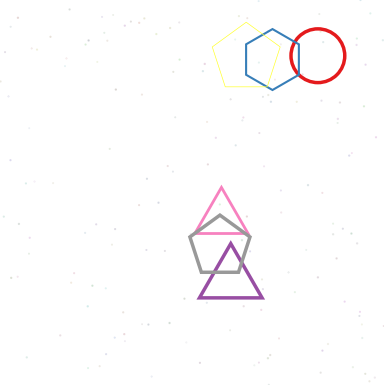[{"shape": "circle", "thickness": 2.5, "radius": 0.35, "center": [0.826, 0.855]}, {"shape": "hexagon", "thickness": 1.5, "radius": 0.4, "center": [0.708, 0.845]}, {"shape": "triangle", "thickness": 2.5, "radius": 0.47, "center": [0.599, 0.273]}, {"shape": "pentagon", "thickness": 0.5, "radius": 0.46, "center": [0.64, 0.85]}, {"shape": "triangle", "thickness": 2, "radius": 0.4, "center": [0.575, 0.433]}, {"shape": "pentagon", "thickness": 2.5, "radius": 0.41, "center": [0.571, 0.359]}]